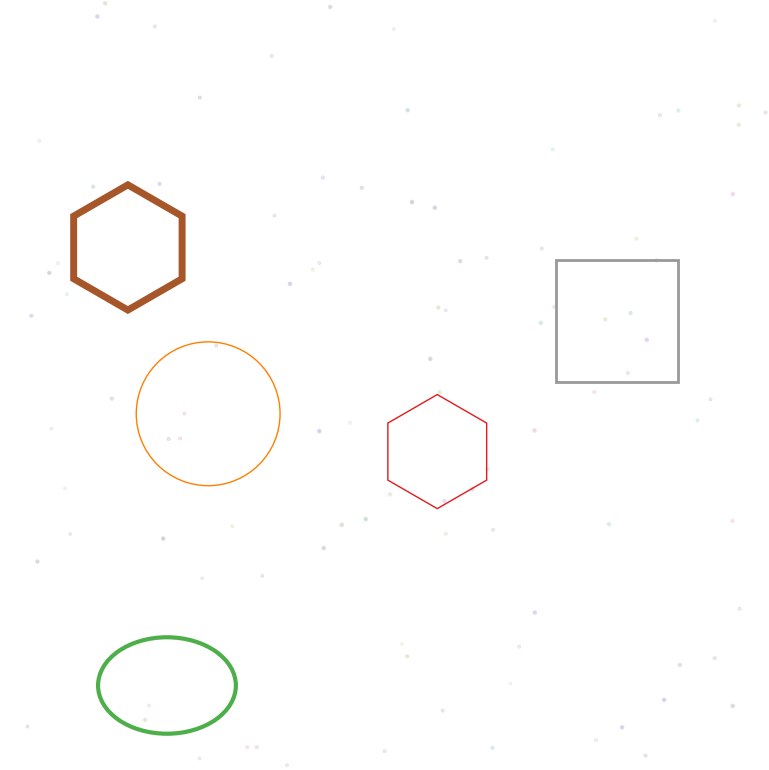[{"shape": "hexagon", "thickness": 0.5, "radius": 0.37, "center": [0.568, 0.414]}, {"shape": "oval", "thickness": 1.5, "radius": 0.45, "center": [0.217, 0.11]}, {"shape": "circle", "thickness": 0.5, "radius": 0.47, "center": [0.27, 0.463]}, {"shape": "hexagon", "thickness": 2.5, "radius": 0.41, "center": [0.166, 0.679]}, {"shape": "square", "thickness": 1, "radius": 0.39, "center": [0.801, 0.583]}]